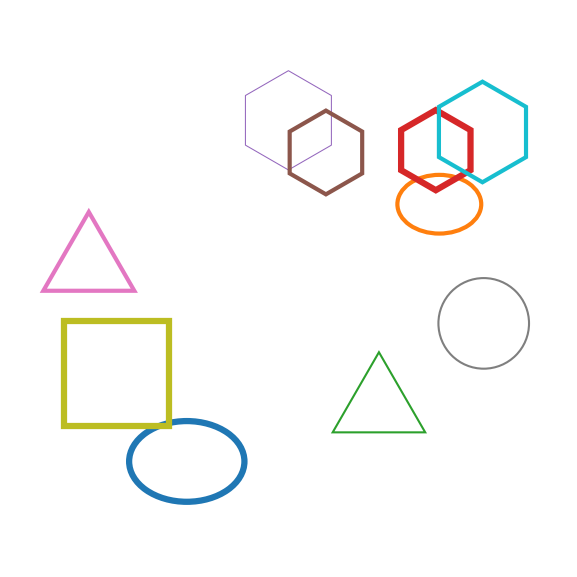[{"shape": "oval", "thickness": 3, "radius": 0.5, "center": [0.323, 0.2]}, {"shape": "oval", "thickness": 2, "radius": 0.36, "center": [0.761, 0.646]}, {"shape": "triangle", "thickness": 1, "radius": 0.46, "center": [0.656, 0.297]}, {"shape": "hexagon", "thickness": 3, "radius": 0.35, "center": [0.755, 0.739]}, {"shape": "hexagon", "thickness": 0.5, "radius": 0.43, "center": [0.499, 0.791]}, {"shape": "hexagon", "thickness": 2, "radius": 0.36, "center": [0.564, 0.735]}, {"shape": "triangle", "thickness": 2, "radius": 0.45, "center": [0.154, 0.541]}, {"shape": "circle", "thickness": 1, "radius": 0.39, "center": [0.838, 0.439]}, {"shape": "square", "thickness": 3, "radius": 0.45, "center": [0.202, 0.352]}, {"shape": "hexagon", "thickness": 2, "radius": 0.44, "center": [0.835, 0.771]}]